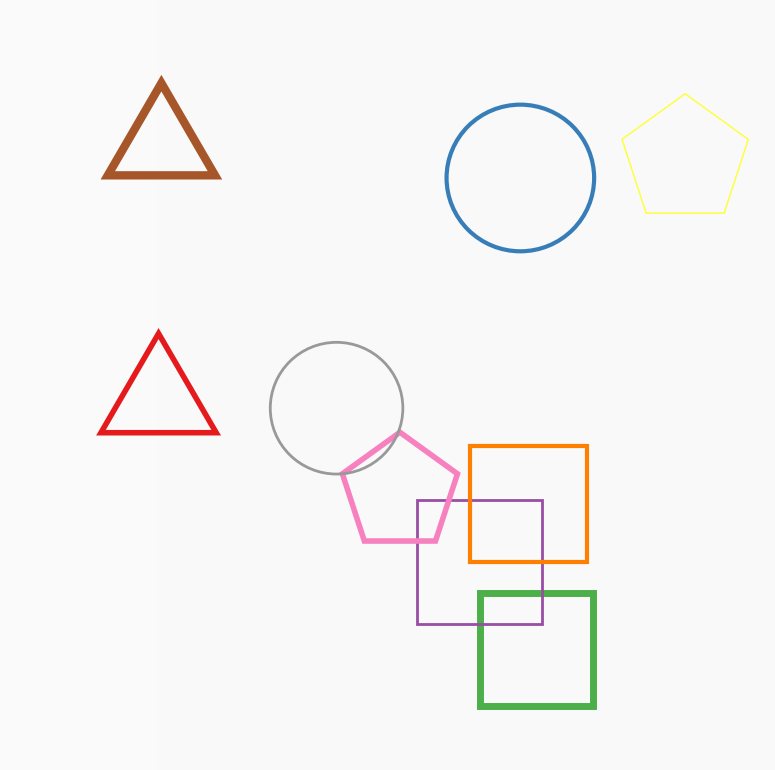[{"shape": "triangle", "thickness": 2, "radius": 0.43, "center": [0.205, 0.481]}, {"shape": "circle", "thickness": 1.5, "radius": 0.48, "center": [0.671, 0.769]}, {"shape": "square", "thickness": 2.5, "radius": 0.37, "center": [0.692, 0.156]}, {"shape": "square", "thickness": 1, "radius": 0.4, "center": [0.619, 0.27]}, {"shape": "square", "thickness": 1.5, "radius": 0.38, "center": [0.682, 0.346]}, {"shape": "pentagon", "thickness": 0.5, "radius": 0.43, "center": [0.884, 0.793]}, {"shape": "triangle", "thickness": 3, "radius": 0.4, "center": [0.208, 0.812]}, {"shape": "pentagon", "thickness": 2, "radius": 0.39, "center": [0.516, 0.361]}, {"shape": "circle", "thickness": 1, "radius": 0.43, "center": [0.434, 0.47]}]